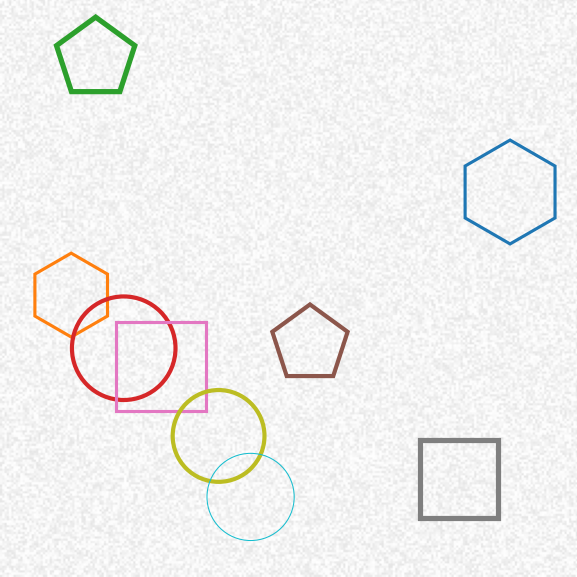[{"shape": "hexagon", "thickness": 1.5, "radius": 0.45, "center": [0.883, 0.667]}, {"shape": "hexagon", "thickness": 1.5, "radius": 0.36, "center": [0.123, 0.488]}, {"shape": "pentagon", "thickness": 2.5, "radius": 0.36, "center": [0.166, 0.898]}, {"shape": "circle", "thickness": 2, "radius": 0.45, "center": [0.214, 0.396]}, {"shape": "pentagon", "thickness": 2, "radius": 0.34, "center": [0.537, 0.403]}, {"shape": "square", "thickness": 1.5, "radius": 0.39, "center": [0.279, 0.365]}, {"shape": "square", "thickness": 2.5, "radius": 0.34, "center": [0.795, 0.17]}, {"shape": "circle", "thickness": 2, "radius": 0.4, "center": [0.379, 0.244]}, {"shape": "circle", "thickness": 0.5, "radius": 0.38, "center": [0.434, 0.139]}]